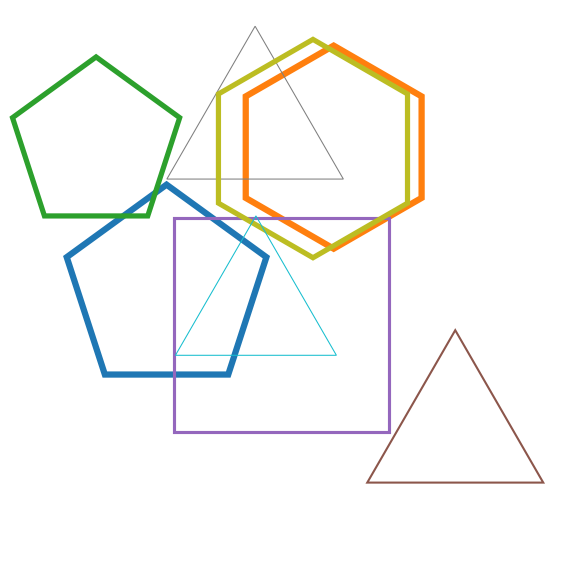[{"shape": "pentagon", "thickness": 3, "radius": 0.91, "center": [0.288, 0.498]}, {"shape": "hexagon", "thickness": 3, "radius": 0.88, "center": [0.578, 0.744]}, {"shape": "pentagon", "thickness": 2.5, "radius": 0.76, "center": [0.166, 0.748]}, {"shape": "square", "thickness": 1.5, "radius": 0.93, "center": [0.488, 0.436]}, {"shape": "triangle", "thickness": 1, "radius": 0.88, "center": [0.788, 0.251]}, {"shape": "triangle", "thickness": 0.5, "radius": 0.88, "center": [0.442, 0.777]}, {"shape": "hexagon", "thickness": 2.5, "radius": 0.95, "center": [0.542, 0.742]}, {"shape": "triangle", "thickness": 0.5, "radius": 0.8, "center": [0.443, 0.464]}]